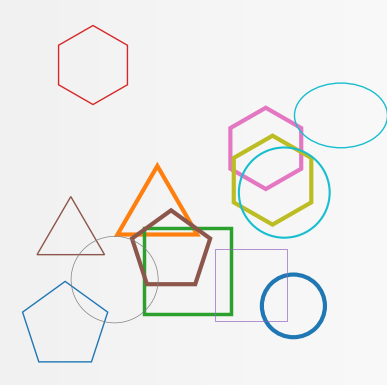[{"shape": "pentagon", "thickness": 1, "radius": 0.58, "center": [0.168, 0.154]}, {"shape": "circle", "thickness": 3, "radius": 0.41, "center": [0.757, 0.205]}, {"shape": "triangle", "thickness": 3, "radius": 0.59, "center": [0.406, 0.45]}, {"shape": "square", "thickness": 2.5, "radius": 0.56, "center": [0.484, 0.295]}, {"shape": "hexagon", "thickness": 1, "radius": 0.51, "center": [0.24, 0.831]}, {"shape": "square", "thickness": 0.5, "radius": 0.47, "center": [0.648, 0.259]}, {"shape": "pentagon", "thickness": 3, "radius": 0.53, "center": [0.441, 0.348]}, {"shape": "triangle", "thickness": 1, "radius": 0.5, "center": [0.183, 0.389]}, {"shape": "hexagon", "thickness": 3, "radius": 0.53, "center": [0.686, 0.615]}, {"shape": "circle", "thickness": 0.5, "radius": 0.56, "center": [0.296, 0.274]}, {"shape": "hexagon", "thickness": 3, "radius": 0.58, "center": [0.703, 0.532]}, {"shape": "circle", "thickness": 1.5, "radius": 0.59, "center": [0.734, 0.5]}, {"shape": "oval", "thickness": 1, "radius": 0.6, "center": [0.88, 0.7]}]